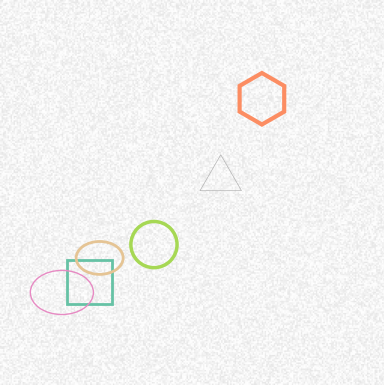[{"shape": "square", "thickness": 2, "radius": 0.29, "center": [0.232, 0.267]}, {"shape": "hexagon", "thickness": 3, "radius": 0.33, "center": [0.68, 0.743]}, {"shape": "oval", "thickness": 1, "radius": 0.41, "center": [0.161, 0.24]}, {"shape": "circle", "thickness": 2.5, "radius": 0.3, "center": [0.4, 0.365]}, {"shape": "oval", "thickness": 2, "radius": 0.31, "center": [0.259, 0.33]}, {"shape": "triangle", "thickness": 0.5, "radius": 0.31, "center": [0.573, 0.536]}]